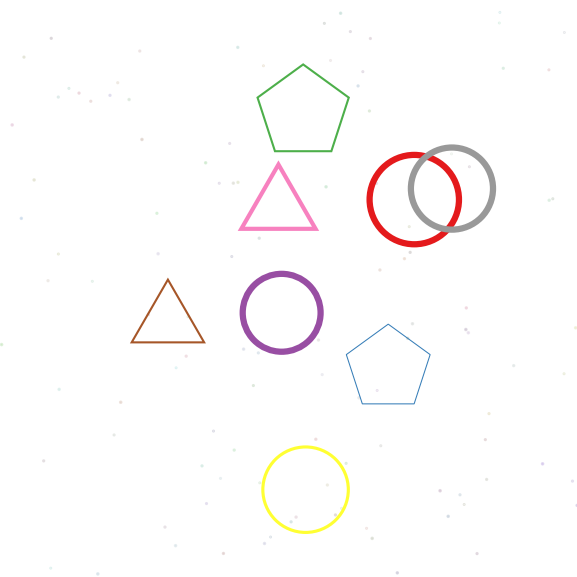[{"shape": "circle", "thickness": 3, "radius": 0.39, "center": [0.717, 0.654]}, {"shape": "pentagon", "thickness": 0.5, "radius": 0.38, "center": [0.672, 0.362]}, {"shape": "pentagon", "thickness": 1, "radius": 0.42, "center": [0.525, 0.804]}, {"shape": "circle", "thickness": 3, "radius": 0.34, "center": [0.488, 0.458]}, {"shape": "circle", "thickness": 1.5, "radius": 0.37, "center": [0.529, 0.151]}, {"shape": "triangle", "thickness": 1, "radius": 0.36, "center": [0.291, 0.443]}, {"shape": "triangle", "thickness": 2, "radius": 0.37, "center": [0.482, 0.64]}, {"shape": "circle", "thickness": 3, "radius": 0.36, "center": [0.783, 0.673]}]